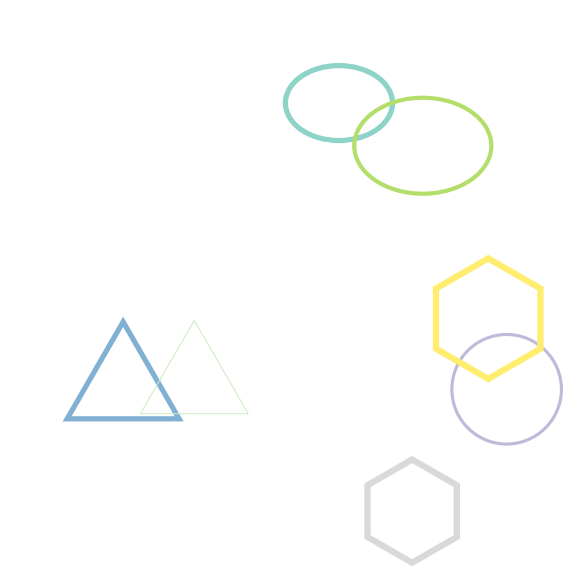[{"shape": "oval", "thickness": 2.5, "radius": 0.46, "center": [0.587, 0.821]}, {"shape": "circle", "thickness": 1.5, "radius": 0.47, "center": [0.877, 0.325]}, {"shape": "triangle", "thickness": 2.5, "radius": 0.56, "center": [0.213, 0.33]}, {"shape": "oval", "thickness": 2, "radius": 0.59, "center": [0.732, 0.747]}, {"shape": "hexagon", "thickness": 3, "radius": 0.45, "center": [0.714, 0.114]}, {"shape": "triangle", "thickness": 0.5, "radius": 0.54, "center": [0.336, 0.337]}, {"shape": "hexagon", "thickness": 3, "radius": 0.52, "center": [0.845, 0.447]}]